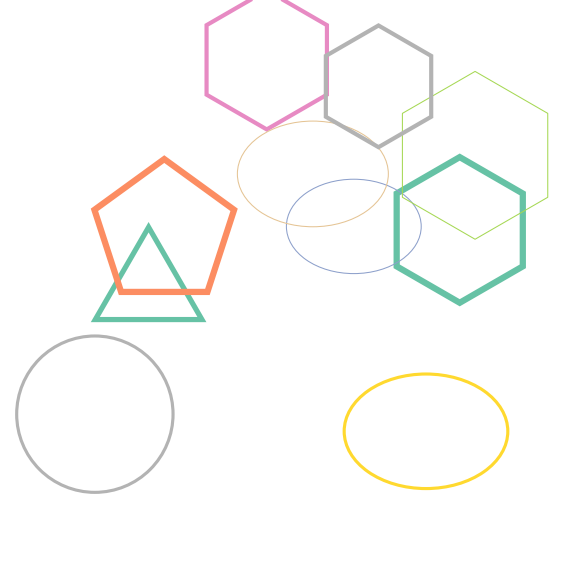[{"shape": "triangle", "thickness": 2.5, "radius": 0.53, "center": [0.257, 0.499]}, {"shape": "hexagon", "thickness": 3, "radius": 0.63, "center": [0.796, 0.601]}, {"shape": "pentagon", "thickness": 3, "radius": 0.64, "center": [0.284, 0.596]}, {"shape": "oval", "thickness": 0.5, "radius": 0.58, "center": [0.613, 0.607]}, {"shape": "hexagon", "thickness": 2, "radius": 0.6, "center": [0.462, 0.895]}, {"shape": "hexagon", "thickness": 0.5, "radius": 0.73, "center": [0.823, 0.73]}, {"shape": "oval", "thickness": 1.5, "radius": 0.71, "center": [0.738, 0.252]}, {"shape": "oval", "thickness": 0.5, "radius": 0.65, "center": [0.542, 0.698]}, {"shape": "circle", "thickness": 1.5, "radius": 0.68, "center": [0.164, 0.282]}, {"shape": "hexagon", "thickness": 2, "radius": 0.53, "center": [0.655, 0.85]}]